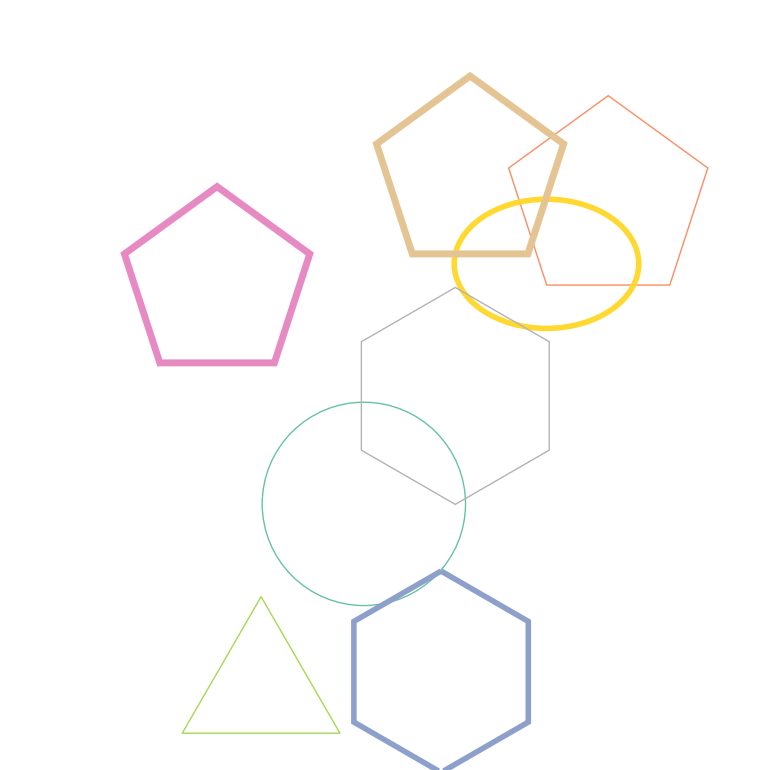[{"shape": "circle", "thickness": 0.5, "radius": 0.66, "center": [0.473, 0.346]}, {"shape": "pentagon", "thickness": 0.5, "radius": 0.68, "center": [0.79, 0.74]}, {"shape": "hexagon", "thickness": 2, "radius": 0.65, "center": [0.573, 0.128]}, {"shape": "pentagon", "thickness": 2.5, "radius": 0.63, "center": [0.282, 0.631]}, {"shape": "triangle", "thickness": 0.5, "radius": 0.59, "center": [0.339, 0.107]}, {"shape": "oval", "thickness": 2, "radius": 0.6, "center": [0.71, 0.657]}, {"shape": "pentagon", "thickness": 2.5, "radius": 0.64, "center": [0.611, 0.774]}, {"shape": "hexagon", "thickness": 0.5, "radius": 0.7, "center": [0.591, 0.486]}]